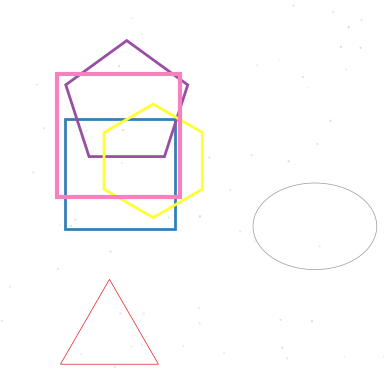[{"shape": "triangle", "thickness": 0.5, "radius": 0.73, "center": [0.284, 0.127]}, {"shape": "square", "thickness": 2, "radius": 0.72, "center": [0.311, 0.548]}, {"shape": "pentagon", "thickness": 2, "radius": 0.83, "center": [0.329, 0.728]}, {"shape": "hexagon", "thickness": 2, "radius": 0.74, "center": [0.398, 0.582]}, {"shape": "square", "thickness": 3, "radius": 0.8, "center": [0.308, 0.649]}, {"shape": "oval", "thickness": 0.5, "radius": 0.8, "center": [0.818, 0.412]}]